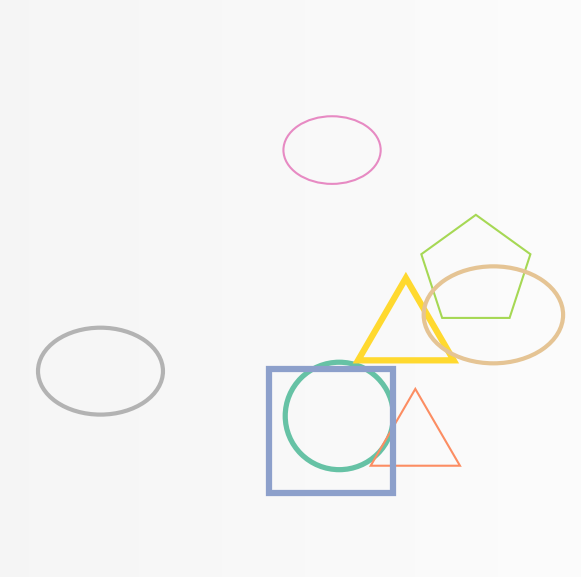[{"shape": "circle", "thickness": 2.5, "radius": 0.47, "center": [0.584, 0.279]}, {"shape": "triangle", "thickness": 1, "radius": 0.44, "center": [0.715, 0.237]}, {"shape": "square", "thickness": 3, "radius": 0.53, "center": [0.569, 0.253]}, {"shape": "oval", "thickness": 1, "radius": 0.42, "center": [0.571, 0.739]}, {"shape": "pentagon", "thickness": 1, "radius": 0.49, "center": [0.819, 0.528]}, {"shape": "triangle", "thickness": 3, "radius": 0.47, "center": [0.698, 0.423]}, {"shape": "oval", "thickness": 2, "radius": 0.6, "center": [0.849, 0.454]}, {"shape": "oval", "thickness": 2, "radius": 0.54, "center": [0.173, 0.356]}]